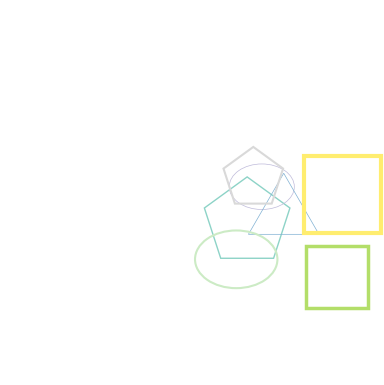[{"shape": "pentagon", "thickness": 1, "radius": 0.58, "center": [0.642, 0.424]}, {"shape": "oval", "thickness": 0.5, "radius": 0.42, "center": [0.68, 0.515]}, {"shape": "triangle", "thickness": 0.5, "radius": 0.53, "center": [0.737, 0.444]}, {"shape": "square", "thickness": 2.5, "radius": 0.4, "center": [0.875, 0.28]}, {"shape": "pentagon", "thickness": 1.5, "radius": 0.41, "center": [0.658, 0.537]}, {"shape": "oval", "thickness": 1.5, "radius": 0.54, "center": [0.614, 0.326]}, {"shape": "square", "thickness": 3, "radius": 0.5, "center": [0.891, 0.495]}]